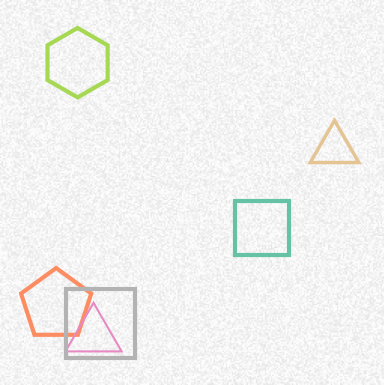[{"shape": "square", "thickness": 3, "radius": 0.35, "center": [0.68, 0.408]}, {"shape": "pentagon", "thickness": 3, "radius": 0.48, "center": [0.146, 0.208]}, {"shape": "triangle", "thickness": 1.5, "radius": 0.42, "center": [0.243, 0.129]}, {"shape": "hexagon", "thickness": 3, "radius": 0.45, "center": [0.202, 0.837]}, {"shape": "triangle", "thickness": 2.5, "radius": 0.36, "center": [0.869, 0.614]}, {"shape": "square", "thickness": 3, "radius": 0.45, "center": [0.261, 0.159]}]